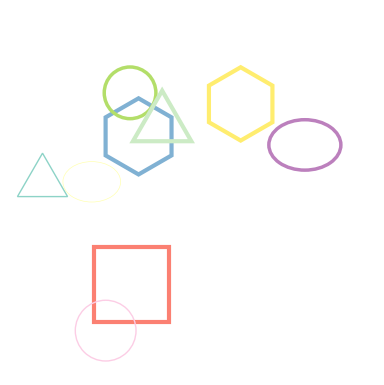[{"shape": "triangle", "thickness": 1, "radius": 0.38, "center": [0.11, 0.527]}, {"shape": "oval", "thickness": 0.5, "radius": 0.37, "center": [0.238, 0.528]}, {"shape": "square", "thickness": 3, "radius": 0.49, "center": [0.341, 0.261]}, {"shape": "hexagon", "thickness": 3, "radius": 0.49, "center": [0.36, 0.646]}, {"shape": "circle", "thickness": 2.5, "radius": 0.34, "center": [0.338, 0.759]}, {"shape": "circle", "thickness": 1, "radius": 0.39, "center": [0.274, 0.141]}, {"shape": "oval", "thickness": 2.5, "radius": 0.47, "center": [0.792, 0.624]}, {"shape": "triangle", "thickness": 3, "radius": 0.44, "center": [0.421, 0.677]}, {"shape": "hexagon", "thickness": 3, "radius": 0.48, "center": [0.625, 0.73]}]